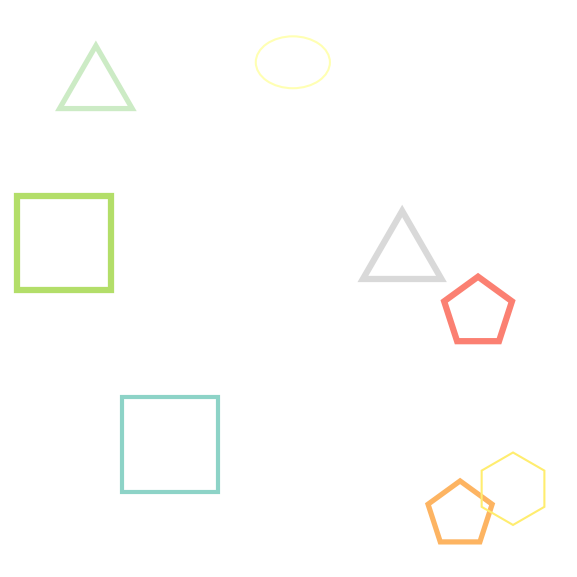[{"shape": "square", "thickness": 2, "radius": 0.41, "center": [0.294, 0.23]}, {"shape": "oval", "thickness": 1, "radius": 0.32, "center": [0.507, 0.891]}, {"shape": "pentagon", "thickness": 3, "radius": 0.31, "center": [0.828, 0.458]}, {"shape": "pentagon", "thickness": 2.5, "radius": 0.29, "center": [0.797, 0.108]}, {"shape": "square", "thickness": 3, "radius": 0.41, "center": [0.11, 0.578]}, {"shape": "triangle", "thickness": 3, "radius": 0.39, "center": [0.696, 0.555]}, {"shape": "triangle", "thickness": 2.5, "radius": 0.36, "center": [0.166, 0.847]}, {"shape": "hexagon", "thickness": 1, "radius": 0.31, "center": [0.888, 0.153]}]